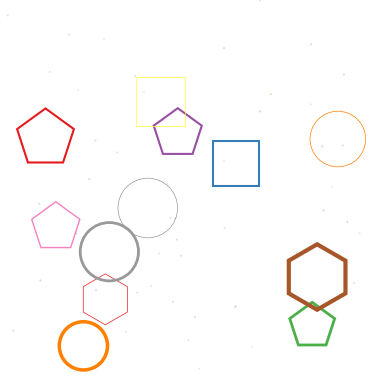[{"shape": "hexagon", "thickness": 0.5, "radius": 0.33, "center": [0.274, 0.222]}, {"shape": "pentagon", "thickness": 1.5, "radius": 0.39, "center": [0.118, 0.641]}, {"shape": "square", "thickness": 1.5, "radius": 0.3, "center": [0.614, 0.575]}, {"shape": "pentagon", "thickness": 2, "radius": 0.31, "center": [0.811, 0.154]}, {"shape": "pentagon", "thickness": 1.5, "radius": 0.33, "center": [0.462, 0.653]}, {"shape": "circle", "thickness": 0.5, "radius": 0.36, "center": [0.878, 0.639]}, {"shape": "circle", "thickness": 2.5, "radius": 0.31, "center": [0.217, 0.102]}, {"shape": "square", "thickness": 0.5, "radius": 0.32, "center": [0.417, 0.737]}, {"shape": "hexagon", "thickness": 3, "radius": 0.42, "center": [0.824, 0.28]}, {"shape": "pentagon", "thickness": 1, "radius": 0.33, "center": [0.145, 0.41]}, {"shape": "circle", "thickness": 0.5, "radius": 0.39, "center": [0.384, 0.46]}, {"shape": "circle", "thickness": 2, "radius": 0.38, "center": [0.284, 0.346]}]